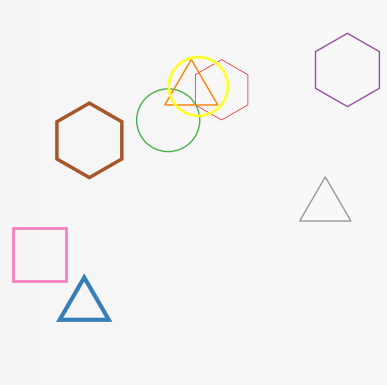[{"shape": "hexagon", "thickness": 0.5, "radius": 0.39, "center": [0.572, 0.767]}, {"shape": "triangle", "thickness": 3, "radius": 0.37, "center": [0.217, 0.206]}, {"shape": "circle", "thickness": 1, "radius": 0.41, "center": [0.434, 0.688]}, {"shape": "hexagon", "thickness": 1, "radius": 0.48, "center": [0.897, 0.818]}, {"shape": "triangle", "thickness": 1, "radius": 0.39, "center": [0.494, 0.767]}, {"shape": "circle", "thickness": 2, "radius": 0.38, "center": [0.512, 0.776]}, {"shape": "hexagon", "thickness": 2.5, "radius": 0.48, "center": [0.231, 0.635]}, {"shape": "square", "thickness": 2, "radius": 0.34, "center": [0.103, 0.339]}, {"shape": "triangle", "thickness": 1, "radius": 0.38, "center": [0.839, 0.464]}]